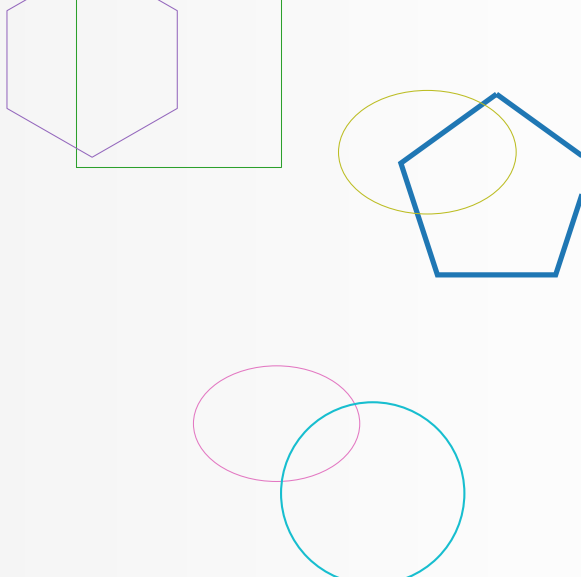[{"shape": "pentagon", "thickness": 2.5, "radius": 0.87, "center": [0.854, 0.663]}, {"shape": "square", "thickness": 0.5, "radius": 0.88, "center": [0.308, 0.886]}, {"shape": "hexagon", "thickness": 0.5, "radius": 0.85, "center": [0.158, 0.896]}, {"shape": "oval", "thickness": 0.5, "radius": 0.72, "center": [0.476, 0.266]}, {"shape": "oval", "thickness": 0.5, "radius": 0.76, "center": [0.735, 0.736]}, {"shape": "circle", "thickness": 1, "radius": 0.79, "center": [0.641, 0.145]}]